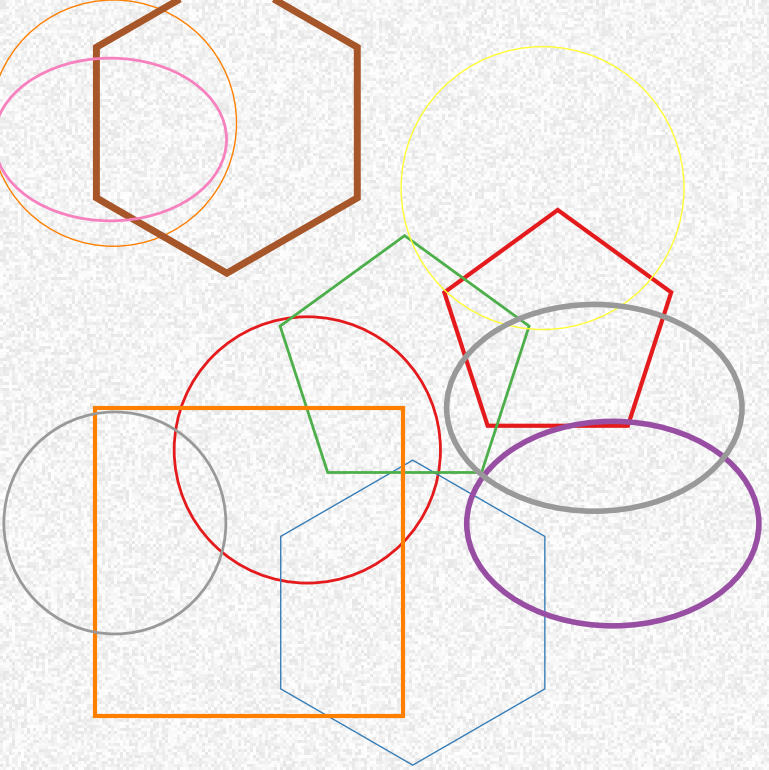[{"shape": "pentagon", "thickness": 1.5, "radius": 0.77, "center": [0.724, 0.572]}, {"shape": "circle", "thickness": 1, "radius": 0.86, "center": [0.399, 0.416]}, {"shape": "hexagon", "thickness": 0.5, "radius": 0.99, "center": [0.536, 0.204]}, {"shape": "pentagon", "thickness": 1, "radius": 0.85, "center": [0.525, 0.524]}, {"shape": "oval", "thickness": 2, "radius": 0.95, "center": [0.796, 0.32]}, {"shape": "circle", "thickness": 0.5, "radius": 0.8, "center": [0.147, 0.84]}, {"shape": "square", "thickness": 1.5, "radius": 1.0, "center": [0.323, 0.271]}, {"shape": "circle", "thickness": 0.5, "radius": 0.92, "center": [0.705, 0.756]}, {"shape": "hexagon", "thickness": 2.5, "radius": 0.98, "center": [0.295, 0.841]}, {"shape": "oval", "thickness": 1, "radius": 0.75, "center": [0.143, 0.819]}, {"shape": "circle", "thickness": 1, "radius": 0.72, "center": [0.149, 0.321]}, {"shape": "oval", "thickness": 2, "radius": 0.96, "center": [0.772, 0.47]}]